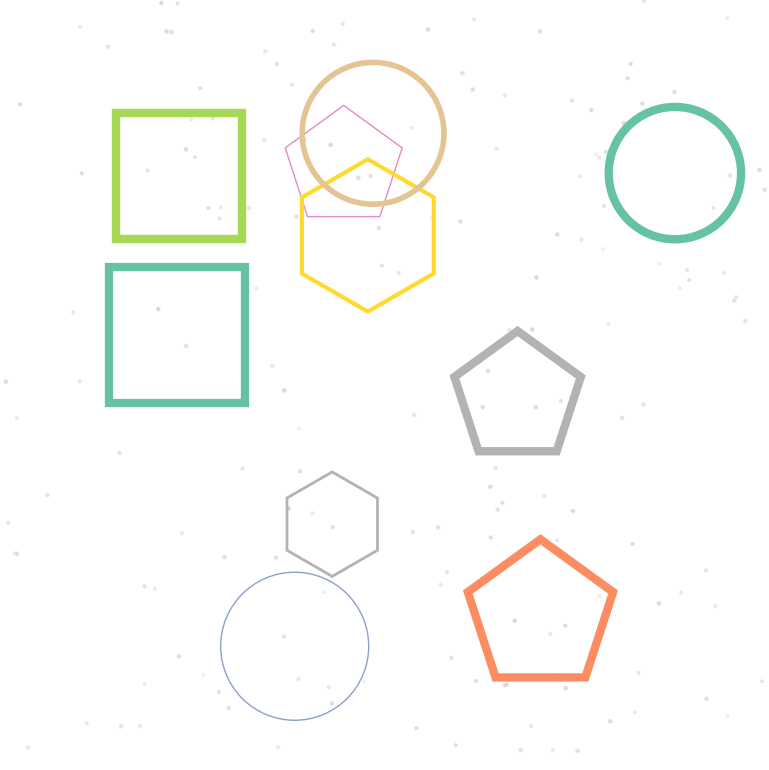[{"shape": "circle", "thickness": 3, "radius": 0.43, "center": [0.876, 0.775]}, {"shape": "square", "thickness": 3, "radius": 0.44, "center": [0.229, 0.565]}, {"shape": "pentagon", "thickness": 3, "radius": 0.5, "center": [0.702, 0.2]}, {"shape": "circle", "thickness": 0.5, "radius": 0.48, "center": [0.383, 0.161]}, {"shape": "pentagon", "thickness": 0.5, "radius": 0.4, "center": [0.446, 0.783]}, {"shape": "square", "thickness": 3, "radius": 0.41, "center": [0.233, 0.772]}, {"shape": "hexagon", "thickness": 1.5, "radius": 0.49, "center": [0.478, 0.694]}, {"shape": "circle", "thickness": 2, "radius": 0.46, "center": [0.484, 0.827]}, {"shape": "pentagon", "thickness": 3, "radius": 0.43, "center": [0.672, 0.484]}, {"shape": "hexagon", "thickness": 1, "radius": 0.34, "center": [0.431, 0.319]}]